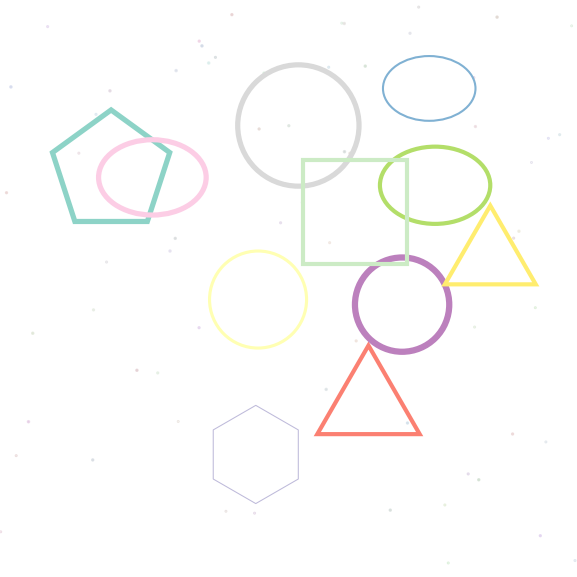[{"shape": "pentagon", "thickness": 2.5, "radius": 0.53, "center": [0.192, 0.702]}, {"shape": "circle", "thickness": 1.5, "radius": 0.42, "center": [0.447, 0.48]}, {"shape": "hexagon", "thickness": 0.5, "radius": 0.43, "center": [0.443, 0.212]}, {"shape": "triangle", "thickness": 2, "radius": 0.51, "center": [0.638, 0.299]}, {"shape": "oval", "thickness": 1, "radius": 0.4, "center": [0.743, 0.846]}, {"shape": "oval", "thickness": 2, "radius": 0.48, "center": [0.753, 0.678]}, {"shape": "oval", "thickness": 2.5, "radius": 0.47, "center": [0.264, 0.692]}, {"shape": "circle", "thickness": 2.5, "radius": 0.53, "center": [0.517, 0.782]}, {"shape": "circle", "thickness": 3, "radius": 0.41, "center": [0.696, 0.472]}, {"shape": "square", "thickness": 2, "radius": 0.45, "center": [0.615, 0.632]}, {"shape": "triangle", "thickness": 2, "radius": 0.45, "center": [0.849, 0.552]}]